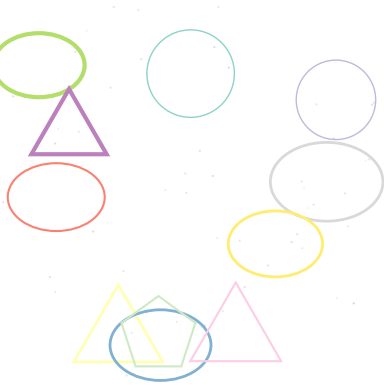[{"shape": "circle", "thickness": 1, "radius": 0.57, "center": [0.495, 0.809]}, {"shape": "triangle", "thickness": 2, "radius": 0.67, "center": [0.307, 0.127]}, {"shape": "circle", "thickness": 1, "radius": 0.52, "center": [0.873, 0.741]}, {"shape": "oval", "thickness": 1.5, "radius": 0.63, "center": [0.146, 0.488]}, {"shape": "oval", "thickness": 2, "radius": 0.66, "center": [0.417, 0.104]}, {"shape": "oval", "thickness": 3, "radius": 0.59, "center": [0.101, 0.831]}, {"shape": "triangle", "thickness": 1.5, "radius": 0.68, "center": [0.612, 0.13]}, {"shape": "oval", "thickness": 2, "radius": 0.73, "center": [0.848, 0.528]}, {"shape": "triangle", "thickness": 3, "radius": 0.56, "center": [0.179, 0.656]}, {"shape": "pentagon", "thickness": 1.5, "radius": 0.5, "center": [0.411, 0.13]}, {"shape": "oval", "thickness": 2, "radius": 0.61, "center": [0.715, 0.366]}]